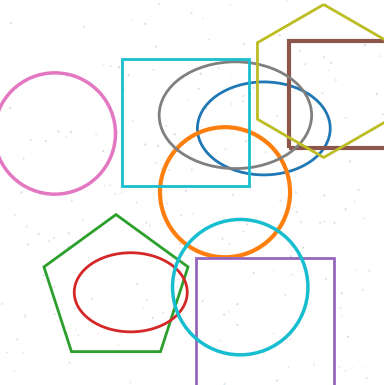[{"shape": "oval", "thickness": 2, "radius": 0.86, "center": [0.685, 0.666]}, {"shape": "circle", "thickness": 3, "radius": 0.84, "center": [0.584, 0.501]}, {"shape": "pentagon", "thickness": 2, "radius": 0.98, "center": [0.301, 0.246]}, {"shape": "oval", "thickness": 2, "radius": 0.73, "center": [0.34, 0.241]}, {"shape": "square", "thickness": 2, "radius": 0.89, "center": [0.689, 0.15]}, {"shape": "square", "thickness": 3, "radius": 0.69, "center": [0.889, 0.755]}, {"shape": "circle", "thickness": 2.5, "radius": 0.79, "center": [0.142, 0.653]}, {"shape": "oval", "thickness": 2, "radius": 0.99, "center": [0.611, 0.701]}, {"shape": "hexagon", "thickness": 2, "radius": 0.99, "center": [0.841, 0.79]}, {"shape": "square", "thickness": 2, "radius": 0.82, "center": [0.482, 0.682]}, {"shape": "circle", "thickness": 2.5, "radius": 0.88, "center": [0.624, 0.254]}]